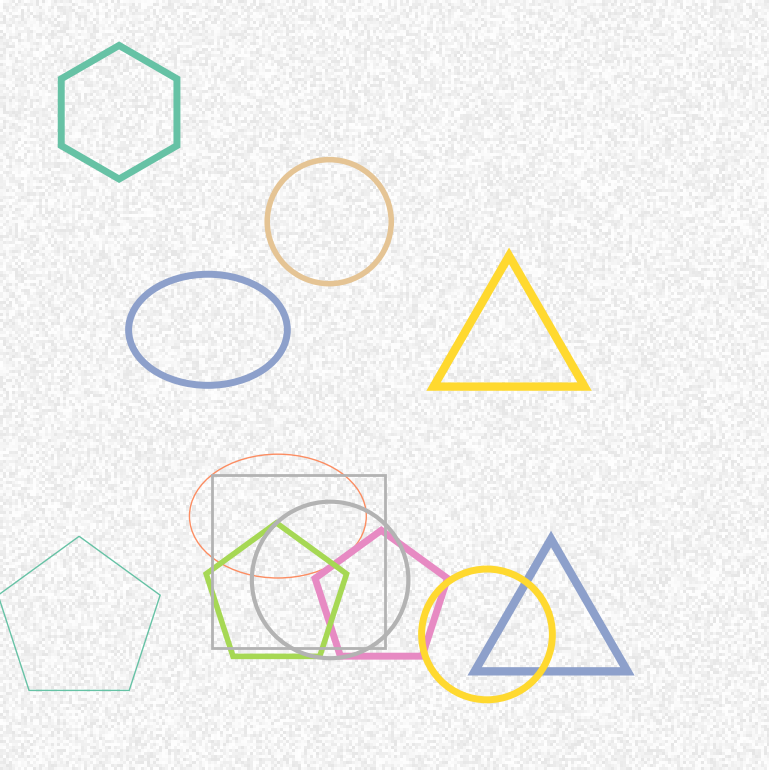[{"shape": "hexagon", "thickness": 2.5, "radius": 0.43, "center": [0.155, 0.854]}, {"shape": "pentagon", "thickness": 0.5, "radius": 0.55, "center": [0.103, 0.193]}, {"shape": "oval", "thickness": 0.5, "radius": 0.57, "center": [0.361, 0.33]}, {"shape": "triangle", "thickness": 3, "radius": 0.57, "center": [0.716, 0.185]}, {"shape": "oval", "thickness": 2.5, "radius": 0.52, "center": [0.27, 0.572]}, {"shape": "pentagon", "thickness": 2.5, "radius": 0.45, "center": [0.495, 0.221]}, {"shape": "pentagon", "thickness": 2, "radius": 0.48, "center": [0.359, 0.225]}, {"shape": "triangle", "thickness": 3, "radius": 0.57, "center": [0.661, 0.555]}, {"shape": "circle", "thickness": 2.5, "radius": 0.42, "center": [0.632, 0.176]}, {"shape": "circle", "thickness": 2, "radius": 0.4, "center": [0.428, 0.712]}, {"shape": "square", "thickness": 1, "radius": 0.56, "center": [0.388, 0.271]}, {"shape": "circle", "thickness": 1.5, "radius": 0.51, "center": [0.429, 0.247]}]